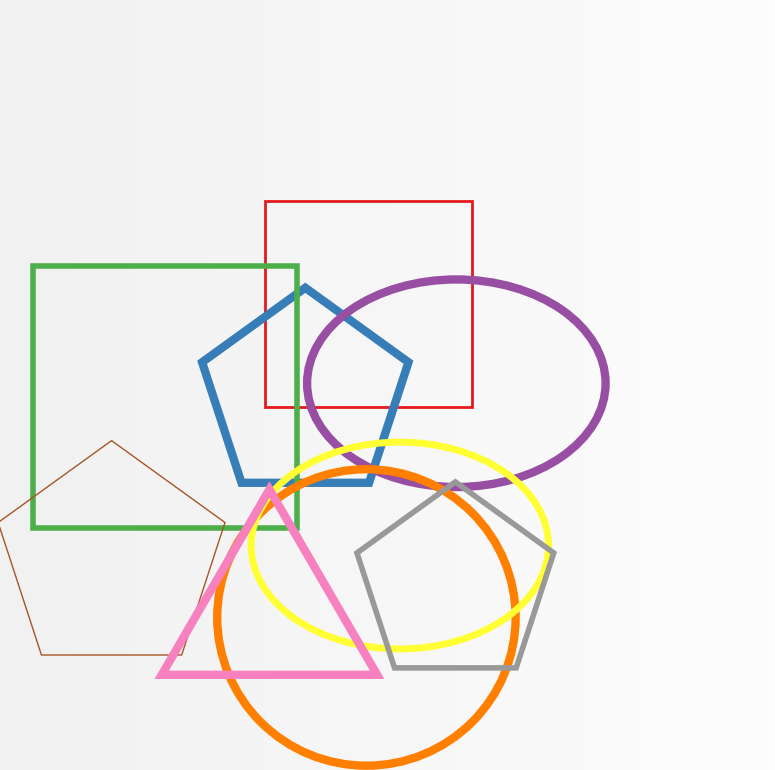[{"shape": "square", "thickness": 1, "radius": 0.67, "center": [0.476, 0.605]}, {"shape": "pentagon", "thickness": 3, "radius": 0.7, "center": [0.394, 0.486]}, {"shape": "square", "thickness": 2, "radius": 0.85, "center": [0.213, 0.485]}, {"shape": "oval", "thickness": 3, "radius": 0.96, "center": [0.589, 0.502]}, {"shape": "circle", "thickness": 3, "radius": 0.96, "center": [0.473, 0.198]}, {"shape": "oval", "thickness": 2.5, "radius": 0.96, "center": [0.516, 0.292]}, {"shape": "pentagon", "thickness": 0.5, "radius": 0.77, "center": [0.144, 0.274]}, {"shape": "triangle", "thickness": 3, "radius": 0.8, "center": [0.348, 0.204]}, {"shape": "pentagon", "thickness": 2, "radius": 0.67, "center": [0.588, 0.241]}]